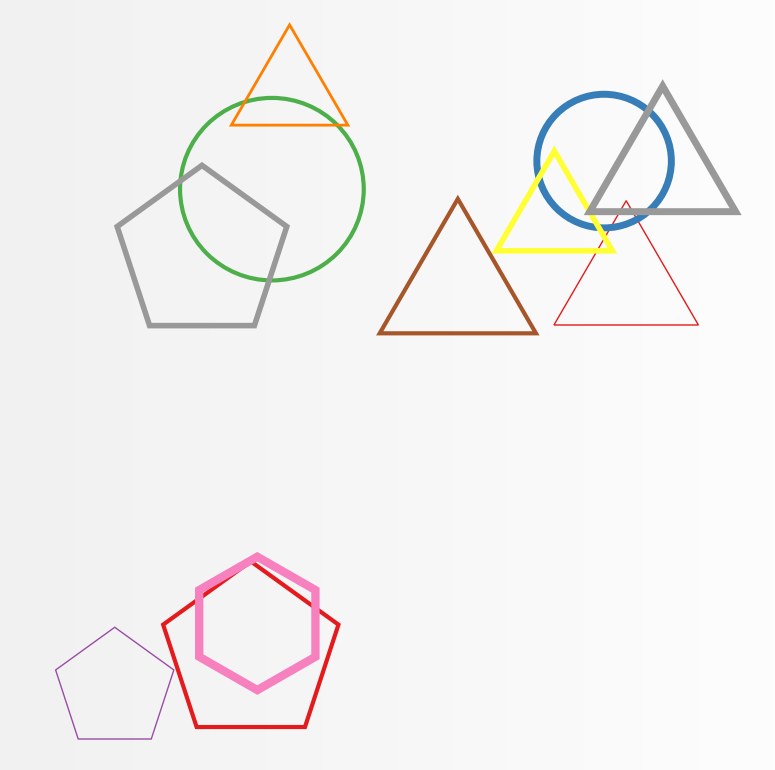[{"shape": "triangle", "thickness": 0.5, "radius": 0.54, "center": [0.808, 0.632]}, {"shape": "pentagon", "thickness": 1.5, "radius": 0.59, "center": [0.324, 0.152]}, {"shape": "circle", "thickness": 2.5, "radius": 0.43, "center": [0.779, 0.791]}, {"shape": "circle", "thickness": 1.5, "radius": 0.59, "center": [0.351, 0.754]}, {"shape": "pentagon", "thickness": 0.5, "radius": 0.4, "center": [0.148, 0.105]}, {"shape": "triangle", "thickness": 1, "radius": 0.43, "center": [0.374, 0.881]}, {"shape": "triangle", "thickness": 2, "radius": 0.43, "center": [0.715, 0.717]}, {"shape": "triangle", "thickness": 1.5, "radius": 0.58, "center": [0.591, 0.625]}, {"shape": "hexagon", "thickness": 3, "radius": 0.43, "center": [0.332, 0.19]}, {"shape": "pentagon", "thickness": 2, "radius": 0.58, "center": [0.261, 0.67]}, {"shape": "triangle", "thickness": 2.5, "radius": 0.54, "center": [0.855, 0.779]}]